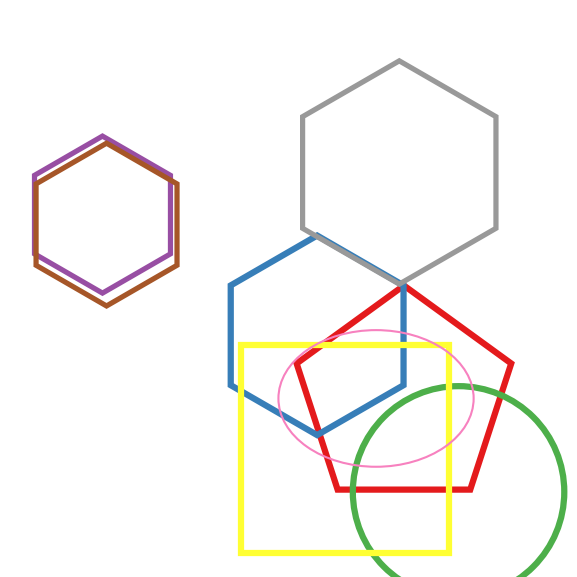[{"shape": "pentagon", "thickness": 3, "radius": 0.98, "center": [0.699, 0.309]}, {"shape": "hexagon", "thickness": 3, "radius": 0.86, "center": [0.549, 0.419]}, {"shape": "circle", "thickness": 3, "radius": 0.92, "center": [0.794, 0.147]}, {"shape": "hexagon", "thickness": 2.5, "radius": 0.68, "center": [0.177, 0.628]}, {"shape": "square", "thickness": 3, "radius": 0.9, "center": [0.598, 0.222]}, {"shape": "hexagon", "thickness": 2.5, "radius": 0.7, "center": [0.184, 0.61]}, {"shape": "oval", "thickness": 1, "radius": 0.85, "center": [0.651, 0.309]}, {"shape": "hexagon", "thickness": 2.5, "radius": 0.97, "center": [0.691, 0.7]}]